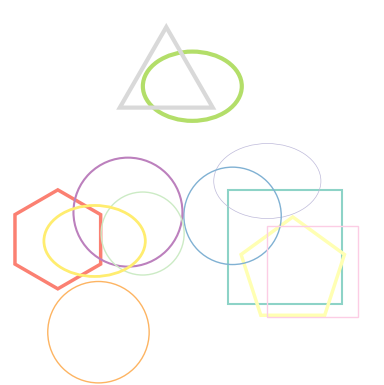[{"shape": "square", "thickness": 1.5, "radius": 0.74, "center": [0.74, 0.359]}, {"shape": "pentagon", "thickness": 2.5, "radius": 0.71, "center": [0.76, 0.295]}, {"shape": "oval", "thickness": 0.5, "radius": 0.7, "center": [0.694, 0.53]}, {"shape": "hexagon", "thickness": 2.5, "radius": 0.64, "center": [0.15, 0.378]}, {"shape": "circle", "thickness": 1, "radius": 0.63, "center": [0.604, 0.439]}, {"shape": "circle", "thickness": 1, "radius": 0.66, "center": [0.256, 0.137]}, {"shape": "oval", "thickness": 3, "radius": 0.64, "center": [0.5, 0.776]}, {"shape": "square", "thickness": 1, "radius": 0.59, "center": [0.811, 0.296]}, {"shape": "triangle", "thickness": 3, "radius": 0.7, "center": [0.432, 0.79]}, {"shape": "circle", "thickness": 1.5, "radius": 0.71, "center": [0.332, 0.449]}, {"shape": "circle", "thickness": 1, "radius": 0.54, "center": [0.371, 0.393]}, {"shape": "oval", "thickness": 2, "radius": 0.66, "center": [0.246, 0.374]}]